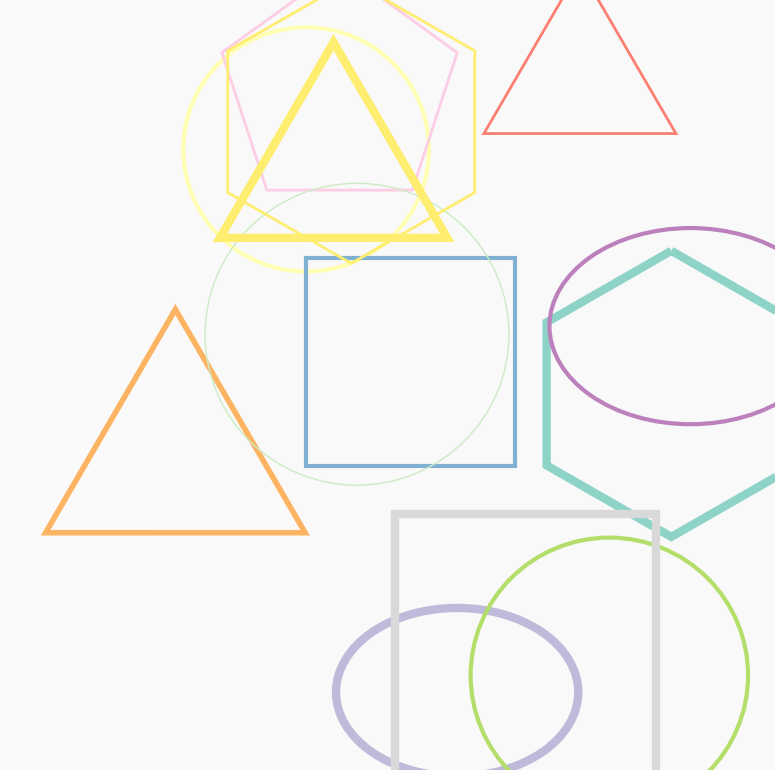[{"shape": "hexagon", "thickness": 3, "radius": 0.93, "center": [0.866, 0.489]}, {"shape": "circle", "thickness": 1.5, "radius": 0.79, "center": [0.395, 0.806]}, {"shape": "oval", "thickness": 3, "radius": 0.78, "center": [0.59, 0.101]}, {"shape": "triangle", "thickness": 1, "radius": 0.72, "center": [0.748, 0.898]}, {"shape": "square", "thickness": 1.5, "radius": 0.68, "center": [0.53, 0.53]}, {"shape": "triangle", "thickness": 2, "radius": 0.97, "center": [0.226, 0.405]}, {"shape": "circle", "thickness": 1.5, "radius": 0.89, "center": [0.786, 0.123]}, {"shape": "pentagon", "thickness": 1, "radius": 0.8, "center": [0.438, 0.882]}, {"shape": "square", "thickness": 3, "radius": 0.84, "center": [0.678, 0.164]}, {"shape": "oval", "thickness": 1.5, "radius": 0.91, "center": [0.891, 0.576]}, {"shape": "circle", "thickness": 0.5, "radius": 0.98, "center": [0.461, 0.566]}, {"shape": "hexagon", "thickness": 1, "radius": 0.92, "center": [0.453, 0.842]}, {"shape": "triangle", "thickness": 3, "radius": 0.85, "center": [0.43, 0.776]}]